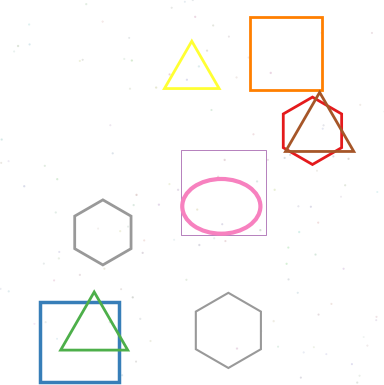[{"shape": "hexagon", "thickness": 2, "radius": 0.44, "center": [0.812, 0.66]}, {"shape": "square", "thickness": 2.5, "radius": 0.52, "center": [0.207, 0.111]}, {"shape": "triangle", "thickness": 2, "radius": 0.5, "center": [0.245, 0.141]}, {"shape": "square", "thickness": 0.5, "radius": 0.56, "center": [0.58, 0.5]}, {"shape": "square", "thickness": 2, "radius": 0.47, "center": [0.742, 0.861]}, {"shape": "triangle", "thickness": 2, "radius": 0.41, "center": [0.498, 0.811]}, {"shape": "triangle", "thickness": 2, "radius": 0.51, "center": [0.83, 0.658]}, {"shape": "oval", "thickness": 3, "radius": 0.51, "center": [0.575, 0.464]}, {"shape": "hexagon", "thickness": 2, "radius": 0.42, "center": [0.267, 0.396]}, {"shape": "hexagon", "thickness": 1.5, "radius": 0.49, "center": [0.593, 0.142]}]